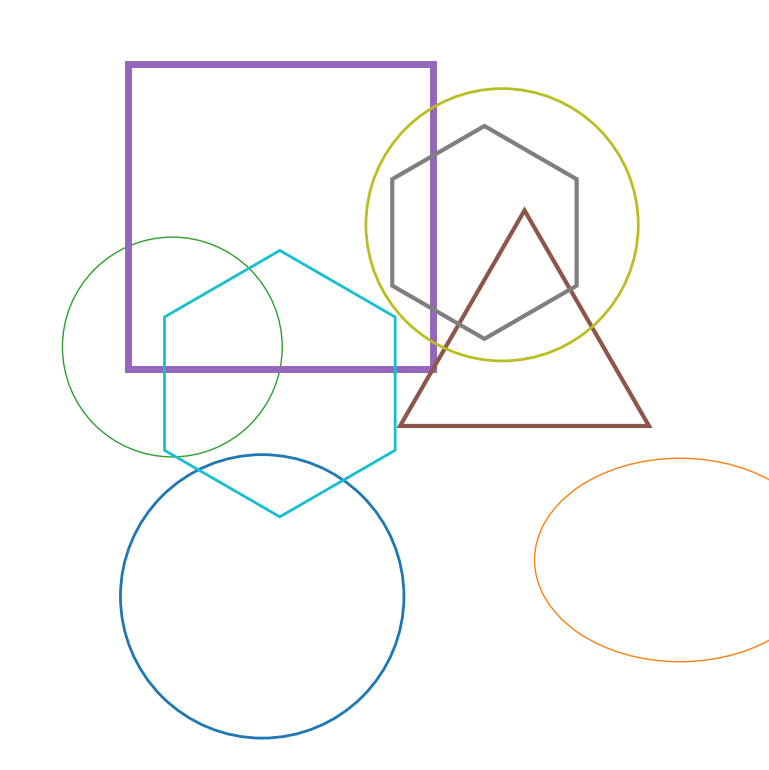[{"shape": "circle", "thickness": 1, "radius": 0.92, "center": [0.341, 0.225]}, {"shape": "oval", "thickness": 0.5, "radius": 0.94, "center": [0.883, 0.273]}, {"shape": "circle", "thickness": 0.5, "radius": 0.71, "center": [0.224, 0.549]}, {"shape": "square", "thickness": 2.5, "radius": 0.99, "center": [0.365, 0.719]}, {"shape": "triangle", "thickness": 1.5, "radius": 0.93, "center": [0.681, 0.54]}, {"shape": "hexagon", "thickness": 1.5, "radius": 0.69, "center": [0.629, 0.698]}, {"shape": "circle", "thickness": 1, "radius": 0.88, "center": [0.652, 0.708]}, {"shape": "hexagon", "thickness": 1, "radius": 0.86, "center": [0.363, 0.502]}]